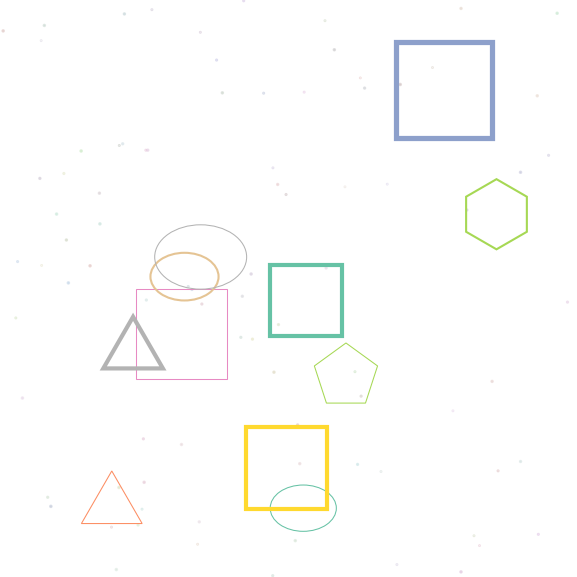[{"shape": "square", "thickness": 2, "radius": 0.31, "center": [0.53, 0.478]}, {"shape": "oval", "thickness": 0.5, "radius": 0.29, "center": [0.525, 0.119]}, {"shape": "triangle", "thickness": 0.5, "radius": 0.3, "center": [0.194, 0.123]}, {"shape": "square", "thickness": 2.5, "radius": 0.41, "center": [0.769, 0.843]}, {"shape": "square", "thickness": 0.5, "radius": 0.39, "center": [0.314, 0.421]}, {"shape": "pentagon", "thickness": 0.5, "radius": 0.29, "center": [0.599, 0.348]}, {"shape": "hexagon", "thickness": 1, "radius": 0.3, "center": [0.86, 0.628]}, {"shape": "square", "thickness": 2, "radius": 0.35, "center": [0.496, 0.188]}, {"shape": "oval", "thickness": 1, "radius": 0.29, "center": [0.319, 0.52]}, {"shape": "triangle", "thickness": 2, "radius": 0.3, "center": [0.23, 0.391]}, {"shape": "oval", "thickness": 0.5, "radius": 0.4, "center": [0.347, 0.554]}]